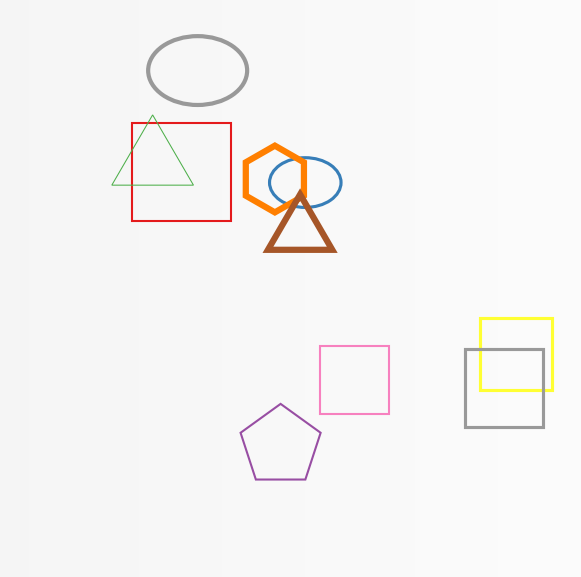[{"shape": "square", "thickness": 1, "radius": 0.42, "center": [0.313, 0.702]}, {"shape": "oval", "thickness": 1.5, "radius": 0.31, "center": [0.525, 0.683]}, {"shape": "triangle", "thickness": 0.5, "radius": 0.41, "center": [0.263, 0.719]}, {"shape": "pentagon", "thickness": 1, "radius": 0.36, "center": [0.483, 0.227]}, {"shape": "hexagon", "thickness": 3, "radius": 0.29, "center": [0.473, 0.689]}, {"shape": "square", "thickness": 1.5, "radius": 0.31, "center": [0.888, 0.387]}, {"shape": "triangle", "thickness": 3, "radius": 0.32, "center": [0.516, 0.599]}, {"shape": "square", "thickness": 1, "radius": 0.3, "center": [0.61, 0.341]}, {"shape": "square", "thickness": 1.5, "radius": 0.33, "center": [0.867, 0.327]}, {"shape": "oval", "thickness": 2, "radius": 0.43, "center": [0.34, 0.877]}]